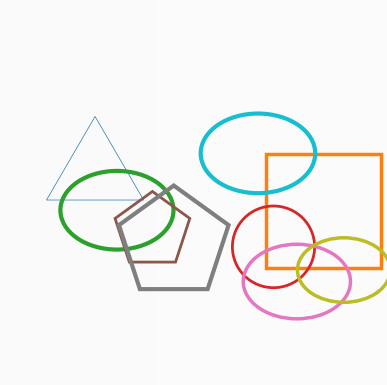[{"shape": "triangle", "thickness": 0.5, "radius": 0.72, "center": [0.245, 0.553]}, {"shape": "square", "thickness": 2.5, "radius": 0.74, "center": [0.835, 0.452]}, {"shape": "oval", "thickness": 3, "radius": 0.73, "center": [0.302, 0.454]}, {"shape": "circle", "thickness": 2, "radius": 0.53, "center": [0.706, 0.359]}, {"shape": "pentagon", "thickness": 2, "radius": 0.51, "center": [0.393, 0.401]}, {"shape": "oval", "thickness": 2.5, "radius": 0.69, "center": [0.766, 0.269]}, {"shape": "pentagon", "thickness": 3, "radius": 0.74, "center": [0.448, 0.369]}, {"shape": "oval", "thickness": 2.5, "radius": 0.6, "center": [0.887, 0.299]}, {"shape": "oval", "thickness": 3, "radius": 0.74, "center": [0.666, 0.602]}]